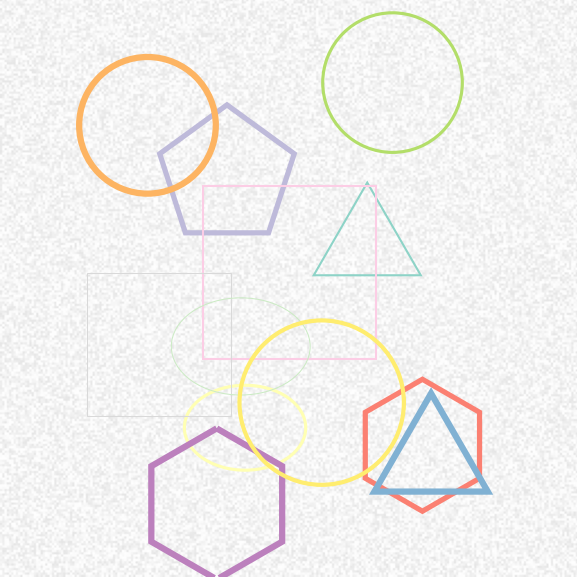[{"shape": "triangle", "thickness": 1, "radius": 0.54, "center": [0.636, 0.576]}, {"shape": "oval", "thickness": 1.5, "radius": 0.53, "center": [0.424, 0.258]}, {"shape": "pentagon", "thickness": 2.5, "radius": 0.61, "center": [0.393, 0.695]}, {"shape": "hexagon", "thickness": 2.5, "radius": 0.57, "center": [0.731, 0.228]}, {"shape": "triangle", "thickness": 3, "radius": 0.57, "center": [0.746, 0.205]}, {"shape": "circle", "thickness": 3, "radius": 0.59, "center": [0.255, 0.782]}, {"shape": "circle", "thickness": 1.5, "radius": 0.6, "center": [0.68, 0.856]}, {"shape": "square", "thickness": 1, "radius": 0.75, "center": [0.502, 0.527]}, {"shape": "square", "thickness": 0.5, "radius": 0.62, "center": [0.276, 0.403]}, {"shape": "hexagon", "thickness": 3, "radius": 0.65, "center": [0.375, 0.127]}, {"shape": "oval", "thickness": 0.5, "radius": 0.6, "center": [0.417, 0.399]}, {"shape": "circle", "thickness": 2, "radius": 0.71, "center": [0.557, 0.302]}]